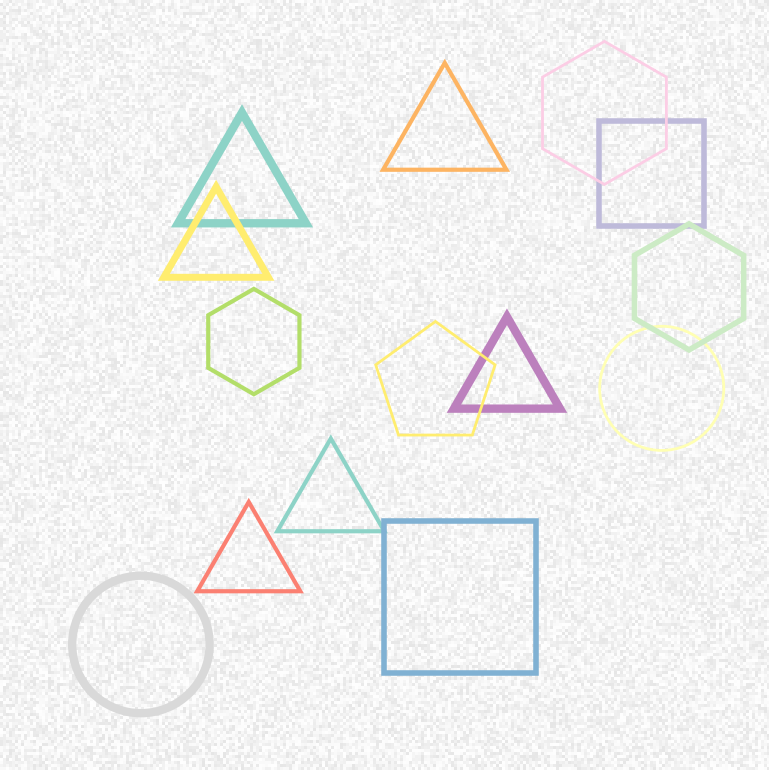[{"shape": "triangle", "thickness": 1.5, "radius": 0.4, "center": [0.43, 0.35]}, {"shape": "triangle", "thickness": 3, "radius": 0.48, "center": [0.314, 0.758]}, {"shape": "circle", "thickness": 1, "radius": 0.4, "center": [0.859, 0.496]}, {"shape": "square", "thickness": 2, "radius": 0.34, "center": [0.846, 0.775]}, {"shape": "triangle", "thickness": 1.5, "radius": 0.39, "center": [0.323, 0.271]}, {"shape": "square", "thickness": 2, "radius": 0.49, "center": [0.597, 0.224]}, {"shape": "triangle", "thickness": 1.5, "radius": 0.46, "center": [0.578, 0.826]}, {"shape": "hexagon", "thickness": 1.5, "radius": 0.34, "center": [0.33, 0.556]}, {"shape": "hexagon", "thickness": 1, "radius": 0.46, "center": [0.785, 0.853]}, {"shape": "circle", "thickness": 3, "radius": 0.45, "center": [0.183, 0.163]}, {"shape": "triangle", "thickness": 3, "radius": 0.4, "center": [0.658, 0.509]}, {"shape": "hexagon", "thickness": 2, "radius": 0.41, "center": [0.895, 0.627]}, {"shape": "triangle", "thickness": 2.5, "radius": 0.39, "center": [0.281, 0.679]}, {"shape": "pentagon", "thickness": 1, "radius": 0.41, "center": [0.565, 0.501]}]